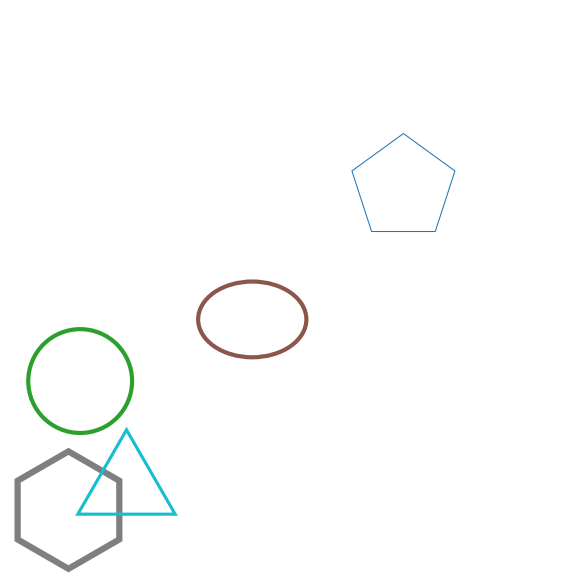[{"shape": "pentagon", "thickness": 0.5, "radius": 0.47, "center": [0.699, 0.674]}, {"shape": "circle", "thickness": 2, "radius": 0.45, "center": [0.139, 0.339]}, {"shape": "oval", "thickness": 2, "radius": 0.47, "center": [0.437, 0.446]}, {"shape": "hexagon", "thickness": 3, "radius": 0.51, "center": [0.119, 0.116]}, {"shape": "triangle", "thickness": 1.5, "radius": 0.49, "center": [0.219, 0.157]}]